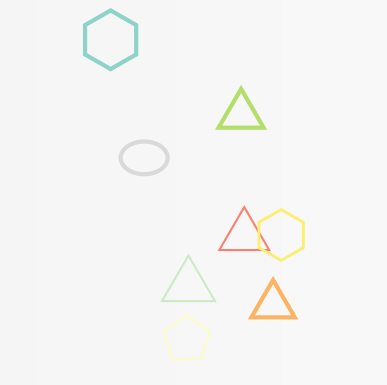[{"shape": "hexagon", "thickness": 3, "radius": 0.38, "center": [0.285, 0.897]}, {"shape": "pentagon", "thickness": 1, "radius": 0.31, "center": [0.482, 0.118]}, {"shape": "triangle", "thickness": 1.5, "radius": 0.37, "center": [0.63, 0.388]}, {"shape": "triangle", "thickness": 3, "radius": 0.32, "center": [0.705, 0.208]}, {"shape": "triangle", "thickness": 3, "radius": 0.34, "center": [0.622, 0.702]}, {"shape": "oval", "thickness": 3, "radius": 0.3, "center": [0.372, 0.59]}, {"shape": "triangle", "thickness": 1.5, "radius": 0.39, "center": [0.486, 0.257]}, {"shape": "hexagon", "thickness": 2, "radius": 0.33, "center": [0.726, 0.39]}]